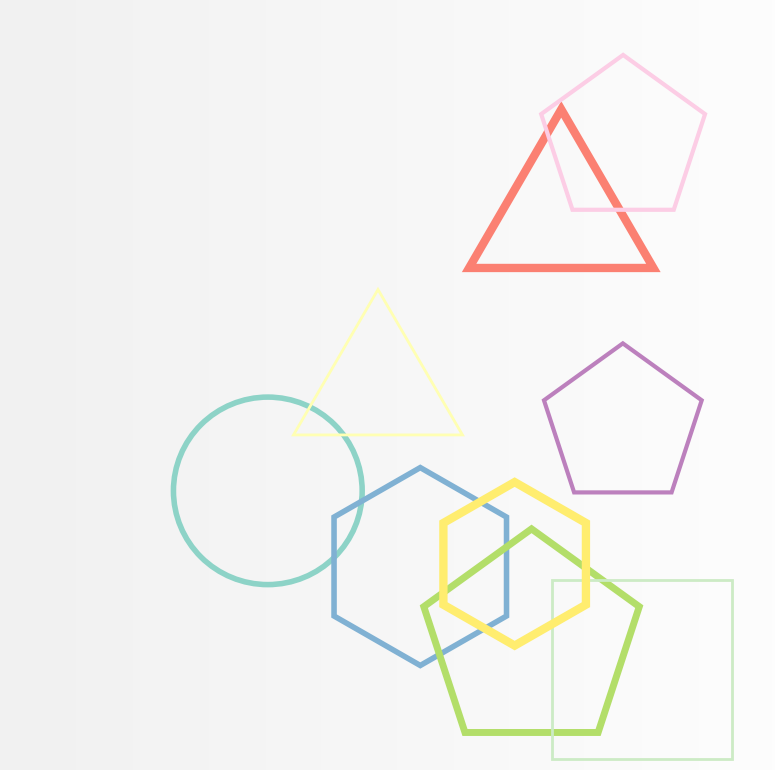[{"shape": "circle", "thickness": 2, "radius": 0.61, "center": [0.346, 0.363]}, {"shape": "triangle", "thickness": 1, "radius": 0.63, "center": [0.488, 0.498]}, {"shape": "triangle", "thickness": 3, "radius": 0.69, "center": [0.724, 0.721]}, {"shape": "hexagon", "thickness": 2, "radius": 0.64, "center": [0.542, 0.264]}, {"shape": "pentagon", "thickness": 2.5, "radius": 0.73, "center": [0.686, 0.167]}, {"shape": "pentagon", "thickness": 1.5, "radius": 0.56, "center": [0.804, 0.817]}, {"shape": "pentagon", "thickness": 1.5, "radius": 0.53, "center": [0.804, 0.447]}, {"shape": "square", "thickness": 1, "radius": 0.58, "center": [0.829, 0.131]}, {"shape": "hexagon", "thickness": 3, "radius": 0.53, "center": [0.664, 0.268]}]